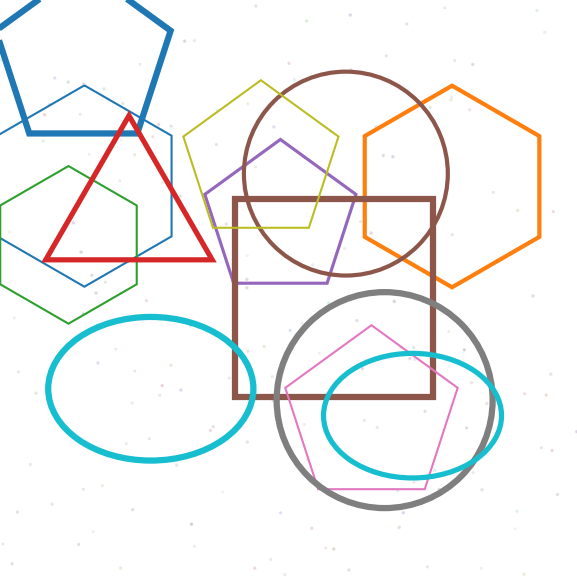[{"shape": "pentagon", "thickness": 3, "radius": 0.8, "center": [0.144, 0.897]}, {"shape": "hexagon", "thickness": 1, "radius": 0.87, "center": [0.146, 0.677]}, {"shape": "hexagon", "thickness": 2, "radius": 0.87, "center": [0.783, 0.676]}, {"shape": "hexagon", "thickness": 1, "radius": 0.68, "center": [0.119, 0.575]}, {"shape": "triangle", "thickness": 2.5, "radius": 0.83, "center": [0.223, 0.632]}, {"shape": "pentagon", "thickness": 1.5, "radius": 0.69, "center": [0.486, 0.62]}, {"shape": "circle", "thickness": 2, "radius": 0.88, "center": [0.599, 0.699]}, {"shape": "square", "thickness": 3, "radius": 0.86, "center": [0.578, 0.483]}, {"shape": "pentagon", "thickness": 1, "radius": 0.78, "center": [0.643, 0.279]}, {"shape": "circle", "thickness": 3, "radius": 0.93, "center": [0.666, 0.306]}, {"shape": "pentagon", "thickness": 1, "radius": 0.71, "center": [0.452, 0.719]}, {"shape": "oval", "thickness": 2.5, "radius": 0.77, "center": [0.714, 0.279]}, {"shape": "oval", "thickness": 3, "radius": 0.89, "center": [0.261, 0.326]}]